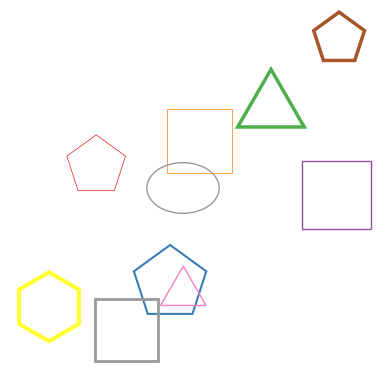[{"shape": "pentagon", "thickness": 0.5, "radius": 0.4, "center": [0.25, 0.57]}, {"shape": "pentagon", "thickness": 1.5, "radius": 0.49, "center": [0.442, 0.265]}, {"shape": "triangle", "thickness": 2.5, "radius": 0.5, "center": [0.704, 0.72]}, {"shape": "square", "thickness": 1, "radius": 0.45, "center": [0.873, 0.494]}, {"shape": "square", "thickness": 0.5, "radius": 0.42, "center": [0.518, 0.634]}, {"shape": "hexagon", "thickness": 3, "radius": 0.45, "center": [0.127, 0.203]}, {"shape": "pentagon", "thickness": 2.5, "radius": 0.35, "center": [0.881, 0.899]}, {"shape": "triangle", "thickness": 1, "radius": 0.34, "center": [0.476, 0.241]}, {"shape": "square", "thickness": 2, "radius": 0.41, "center": [0.329, 0.143]}, {"shape": "oval", "thickness": 1, "radius": 0.47, "center": [0.475, 0.512]}]